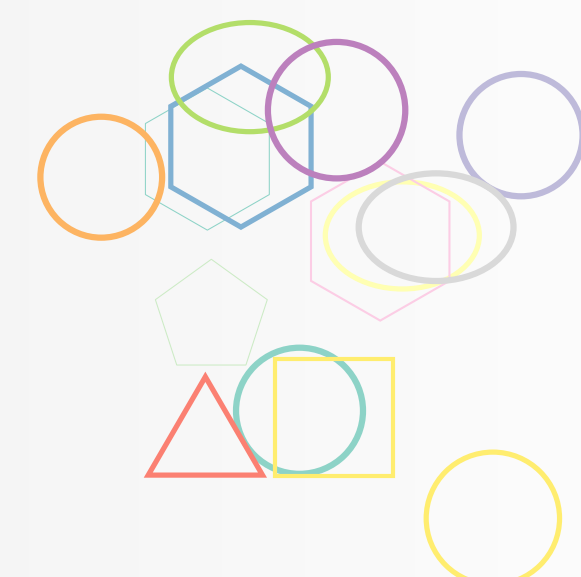[{"shape": "hexagon", "thickness": 0.5, "radius": 0.62, "center": [0.357, 0.724]}, {"shape": "circle", "thickness": 3, "radius": 0.55, "center": [0.515, 0.288]}, {"shape": "oval", "thickness": 2.5, "radius": 0.66, "center": [0.692, 0.591]}, {"shape": "circle", "thickness": 3, "radius": 0.53, "center": [0.896, 0.765]}, {"shape": "triangle", "thickness": 2.5, "radius": 0.57, "center": [0.353, 0.233]}, {"shape": "hexagon", "thickness": 2.5, "radius": 0.7, "center": [0.415, 0.745]}, {"shape": "circle", "thickness": 3, "radius": 0.52, "center": [0.174, 0.692]}, {"shape": "oval", "thickness": 2.5, "radius": 0.68, "center": [0.43, 0.866]}, {"shape": "hexagon", "thickness": 1, "radius": 0.69, "center": [0.654, 0.582]}, {"shape": "oval", "thickness": 3, "radius": 0.67, "center": [0.75, 0.606]}, {"shape": "circle", "thickness": 3, "radius": 0.59, "center": [0.579, 0.808]}, {"shape": "pentagon", "thickness": 0.5, "radius": 0.51, "center": [0.364, 0.449]}, {"shape": "circle", "thickness": 2.5, "radius": 0.57, "center": [0.848, 0.102]}, {"shape": "square", "thickness": 2, "radius": 0.5, "center": [0.575, 0.276]}]